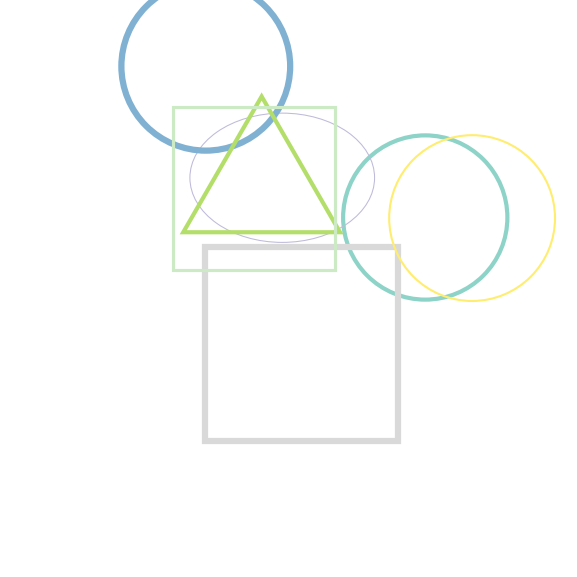[{"shape": "circle", "thickness": 2, "radius": 0.71, "center": [0.736, 0.623]}, {"shape": "oval", "thickness": 0.5, "radius": 0.8, "center": [0.489, 0.691]}, {"shape": "circle", "thickness": 3, "radius": 0.73, "center": [0.356, 0.884]}, {"shape": "triangle", "thickness": 2, "radius": 0.78, "center": [0.453, 0.675]}, {"shape": "square", "thickness": 3, "radius": 0.84, "center": [0.522, 0.404]}, {"shape": "square", "thickness": 1.5, "radius": 0.7, "center": [0.44, 0.673]}, {"shape": "circle", "thickness": 1, "radius": 0.72, "center": [0.817, 0.621]}]